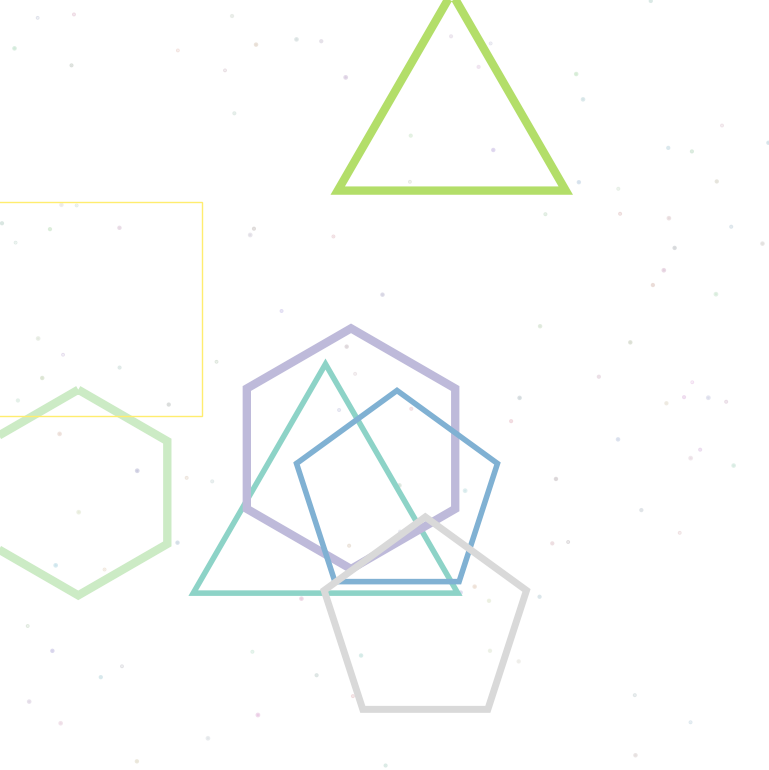[{"shape": "triangle", "thickness": 2, "radius": 0.99, "center": [0.423, 0.329]}, {"shape": "hexagon", "thickness": 3, "radius": 0.78, "center": [0.456, 0.417]}, {"shape": "pentagon", "thickness": 2, "radius": 0.69, "center": [0.516, 0.356]}, {"shape": "triangle", "thickness": 3, "radius": 0.85, "center": [0.587, 0.838]}, {"shape": "pentagon", "thickness": 2.5, "radius": 0.69, "center": [0.552, 0.191]}, {"shape": "hexagon", "thickness": 3, "radius": 0.67, "center": [0.102, 0.36]}, {"shape": "square", "thickness": 0.5, "radius": 0.7, "center": [0.123, 0.599]}]